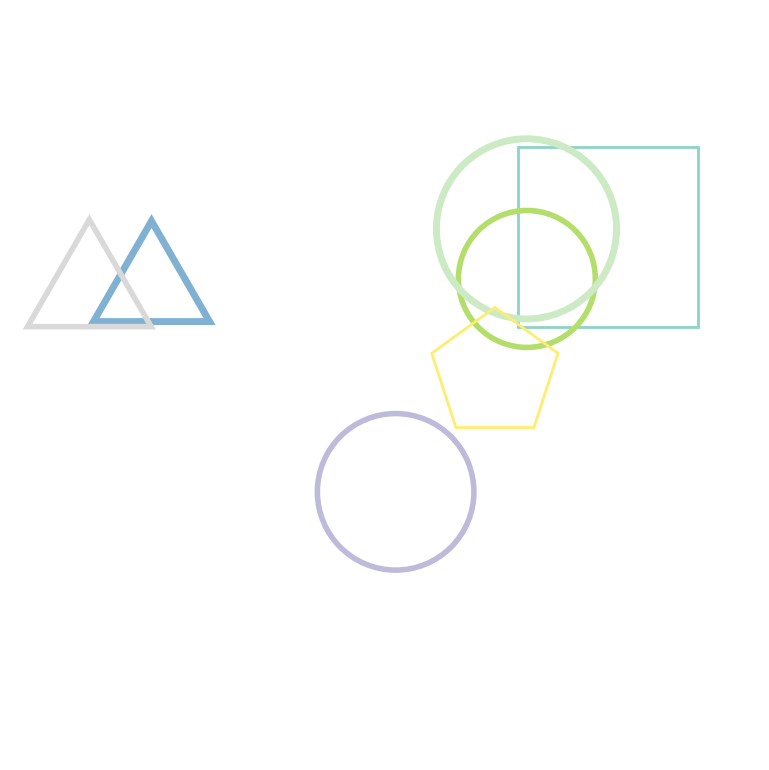[{"shape": "square", "thickness": 1, "radius": 0.59, "center": [0.79, 0.692]}, {"shape": "circle", "thickness": 2, "radius": 0.51, "center": [0.514, 0.361]}, {"shape": "triangle", "thickness": 2.5, "radius": 0.44, "center": [0.197, 0.626]}, {"shape": "circle", "thickness": 2, "radius": 0.44, "center": [0.684, 0.638]}, {"shape": "triangle", "thickness": 2, "radius": 0.46, "center": [0.116, 0.622]}, {"shape": "circle", "thickness": 2.5, "radius": 0.58, "center": [0.684, 0.703]}, {"shape": "pentagon", "thickness": 1, "radius": 0.43, "center": [0.643, 0.515]}]